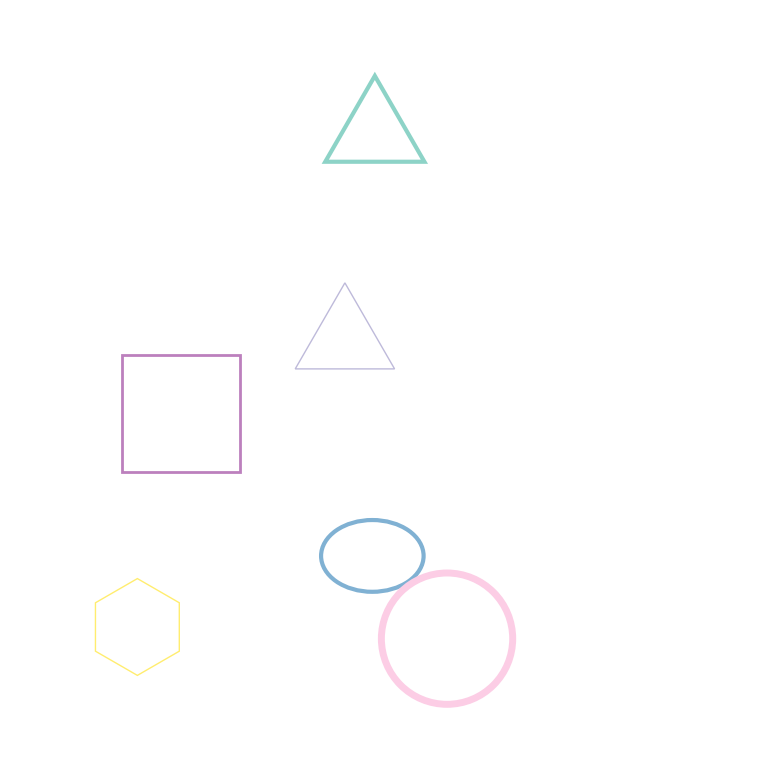[{"shape": "triangle", "thickness": 1.5, "radius": 0.37, "center": [0.487, 0.827]}, {"shape": "triangle", "thickness": 0.5, "radius": 0.37, "center": [0.448, 0.558]}, {"shape": "oval", "thickness": 1.5, "radius": 0.33, "center": [0.484, 0.278]}, {"shape": "circle", "thickness": 2.5, "radius": 0.43, "center": [0.581, 0.171]}, {"shape": "square", "thickness": 1, "radius": 0.38, "center": [0.235, 0.463]}, {"shape": "hexagon", "thickness": 0.5, "radius": 0.31, "center": [0.178, 0.186]}]